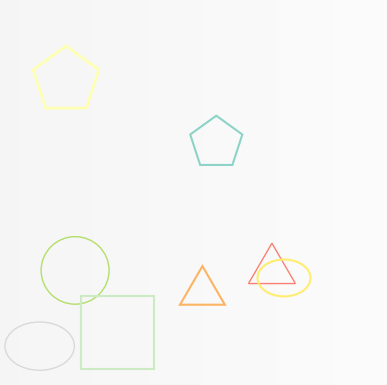[{"shape": "pentagon", "thickness": 1.5, "radius": 0.35, "center": [0.558, 0.629]}, {"shape": "pentagon", "thickness": 2, "radius": 0.45, "center": [0.17, 0.791]}, {"shape": "triangle", "thickness": 1, "radius": 0.35, "center": [0.702, 0.298]}, {"shape": "triangle", "thickness": 1.5, "radius": 0.33, "center": [0.522, 0.242]}, {"shape": "circle", "thickness": 1, "radius": 0.44, "center": [0.194, 0.298]}, {"shape": "oval", "thickness": 1, "radius": 0.45, "center": [0.102, 0.101]}, {"shape": "square", "thickness": 1.5, "radius": 0.47, "center": [0.304, 0.136]}, {"shape": "oval", "thickness": 1.5, "radius": 0.34, "center": [0.733, 0.278]}]